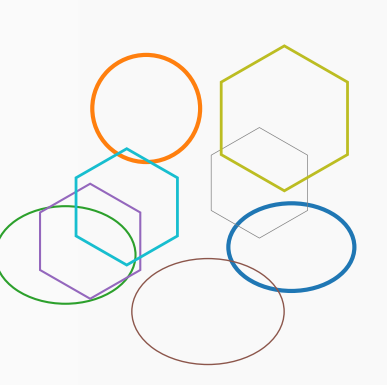[{"shape": "oval", "thickness": 3, "radius": 0.81, "center": [0.752, 0.358]}, {"shape": "circle", "thickness": 3, "radius": 0.7, "center": [0.377, 0.718]}, {"shape": "oval", "thickness": 1.5, "radius": 0.91, "center": [0.169, 0.338]}, {"shape": "hexagon", "thickness": 1.5, "radius": 0.75, "center": [0.233, 0.373]}, {"shape": "oval", "thickness": 1, "radius": 0.98, "center": [0.537, 0.191]}, {"shape": "hexagon", "thickness": 0.5, "radius": 0.72, "center": [0.669, 0.525]}, {"shape": "hexagon", "thickness": 2, "radius": 0.94, "center": [0.734, 0.693]}, {"shape": "hexagon", "thickness": 2, "radius": 0.76, "center": [0.327, 0.463]}]